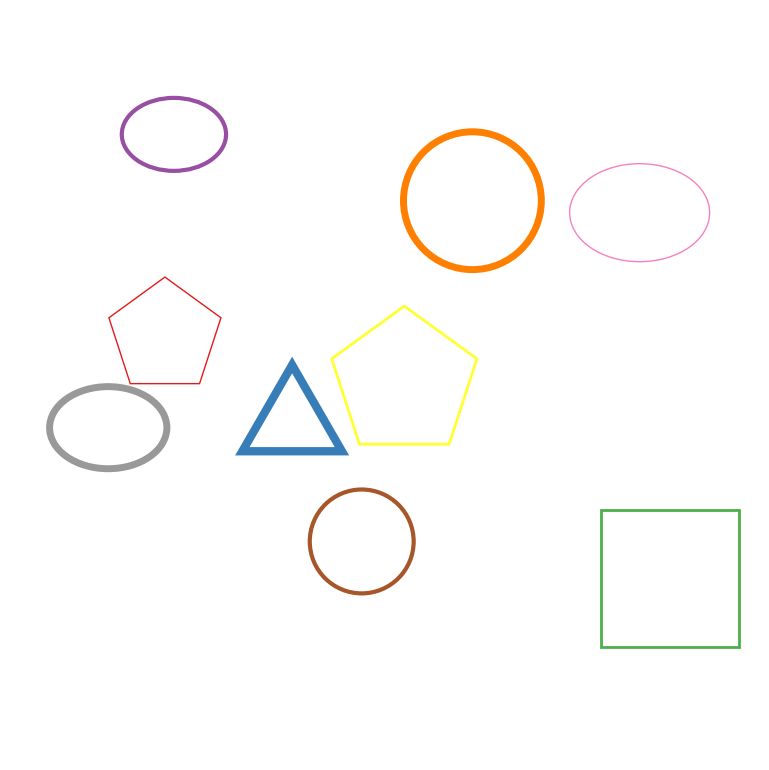[{"shape": "pentagon", "thickness": 0.5, "radius": 0.38, "center": [0.214, 0.564]}, {"shape": "triangle", "thickness": 3, "radius": 0.37, "center": [0.379, 0.451]}, {"shape": "square", "thickness": 1, "radius": 0.45, "center": [0.87, 0.249]}, {"shape": "oval", "thickness": 1.5, "radius": 0.34, "center": [0.226, 0.825]}, {"shape": "circle", "thickness": 2.5, "radius": 0.45, "center": [0.614, 0.739]}, {"shape": "pentagon", "thickness": 1, "radius": 0.5, "center": [0.525, 0.503]}, {"shape": "circle", "thickness": 1.5, "radius": 0.34, "center": [0.47, 0.297]}, {"shape": "oval", "thickness": 0.5, "radius": 0.45, "center": [0.831, 0.724]}, {"shape": "oval", "thickness": 2.5, "radius": 0.38, "center": [0.141, 0.445]}]